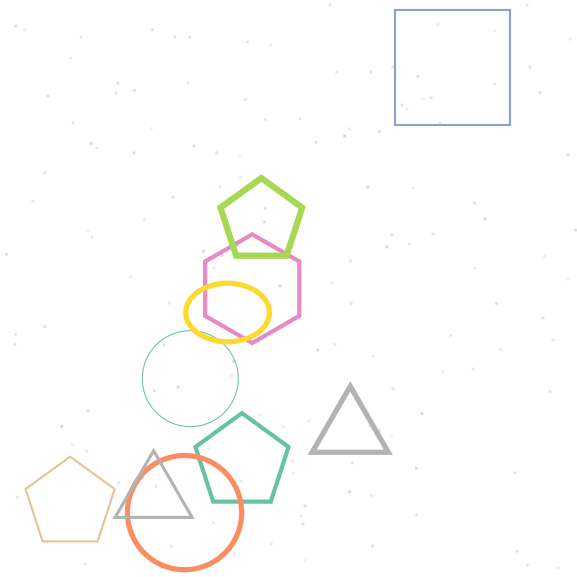[{"shape": "pentagon", "thickness": 2, "radius": 0.42, "center": [0.419, 0.199]}, {"shape": "circle", "thickness": 0.5, "radius": 0.42, "center": [0.33, 0.343]}, {"shape": "circle", "thickness": 2.5, "radius": 0.49, "center": [0.32, 0.111]}, {"shape": "square", "thickness": 1, "radius": 0.5, "center": [0.783, 0.883]}, {"shape": "hexagon", "thickness": 2, "radius": 0.47, "center": [0.437, 0.499]}, {"shape": "pentagon", "thickness": 3, "radius": 0.37, "center": [0.453, 0.617]}, {"shape": "oval", "thickness": 2.5, "radius": 0.36, "center": [0.394, 0.458]}, {"shape": "pentagon", "thickness": 1, "radius": 0.41, "center": [0.121, 0.127]}, {"shape": "triangle", "thickness": 2.5, "radius": 0.38, "center": [0.607, 0.254]}, {"shape": "triangle", "thickness": 1.5, "radius": 0.38, "center": [0.266, 0.142]}]